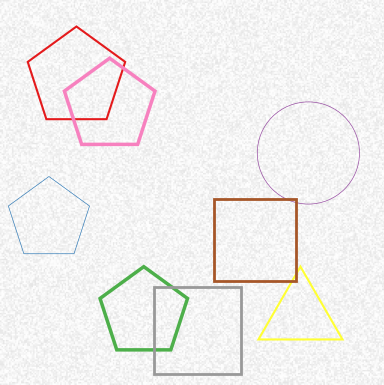[{"shape": "pentagon", "thickness": 1.5, "radius": 0.67, "center": [0.199, 0.798]}, {"shape": "pentagon", "thickness": 0.5, "radius": 0.55, "center": [0.127, 0.431]}, {"shape": "pentagon", "thickness": 2.5, "radius": 0.6, "center": [0.373, 0.188]}, {"shape": "circle", "thickness": 0.5, "radius": 0.66, "center": [0.801, 0.603]}, {"shape": "triangle", "thickness": 1.5, "radius": 0.63, "center": [0.78, 0.181]}, {"shape": "square", "thickness": 2, "radius": 0.53, "center": [0.663, 0.376]}, {"shape": "pentagon", "thickness": 2.5, "radius": 0.62, "center": [0.285, 0.725]}, {"shape": "square", "thickness": 2, "radius": 0.56, "center": [0.514, 0.142]}]